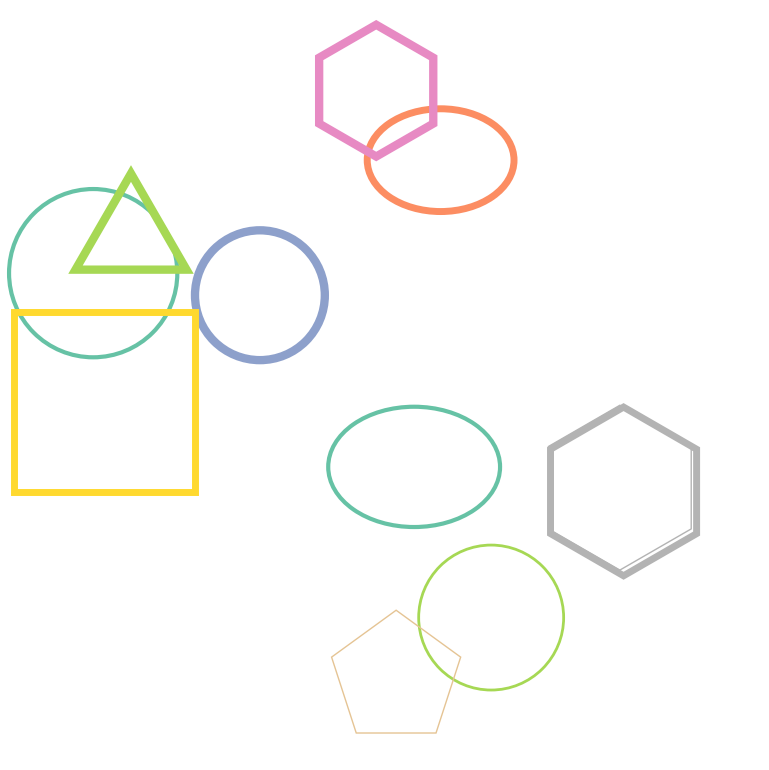[{"shape": "circle", "thickness": 1.5, "radius": 0.55, "center": [0.121, 0.645]}, {"shape": "oval", "thickness": 1.5, "radius": 0.56, "center": [0.538, 0.394]}, {"shape": "oval", "thickness": 2.5, "radius": 0.48, "center": [0.572, 0.792]}, {"shape": "circle", "thickness": 3, "radius": 0.42, "center": [0.338, 0.617]}, {"shape": "hexagon", "thickness": 3, "radius": 0.43, "center": [0.489, 0.882]}, {"shape": "circle", "thickness": 1, "radius": 0.47, "center": [0.638, 0.198]}, {"shape": "triangle", "thickness": 3, "radius": 0.42, "center": [0.17, 0.691]}, {"shape": "square", "thickness": 2.5, "radius": 0.59, "center": [0.136, 0.478]}, {"shape": "pentagon", "thickness": 0.5, "radius": 0.44, "center": [0.514, 0.119]}, {"shape": "hexagon", "thickness": 0.5, "radius": 0.54, "center": [0.805, 0.367]}, {"shape": "hexagon", "thickness": 2.5, "radius": 0.55, "center": [0.81, 0.362]}]